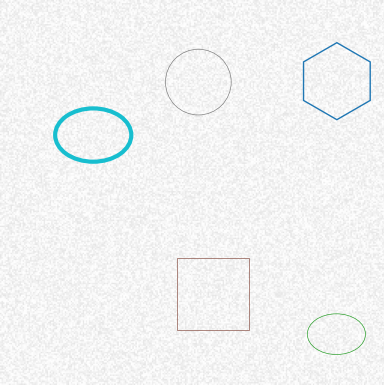[{"shape": "hexagon", "thickness": 1, "radius": 0.5, "center": [0.875, 0.789]}, {"shape": "oval", "thickness": 0.5, "radius": 0.38, "center": [0.874, 0.132]}, {"shape": "square", "thickness": 0.5, "radius": 0.47, "center": [0.553, 0.237]}, {"shape": "circle", "thickness": 0.5, "radius": 0.43, "center": [0.515, 0.787]}, {"shape": "oval", "thickness": 3, "radius": 0.49, "center": [0.242, 0.649]}]